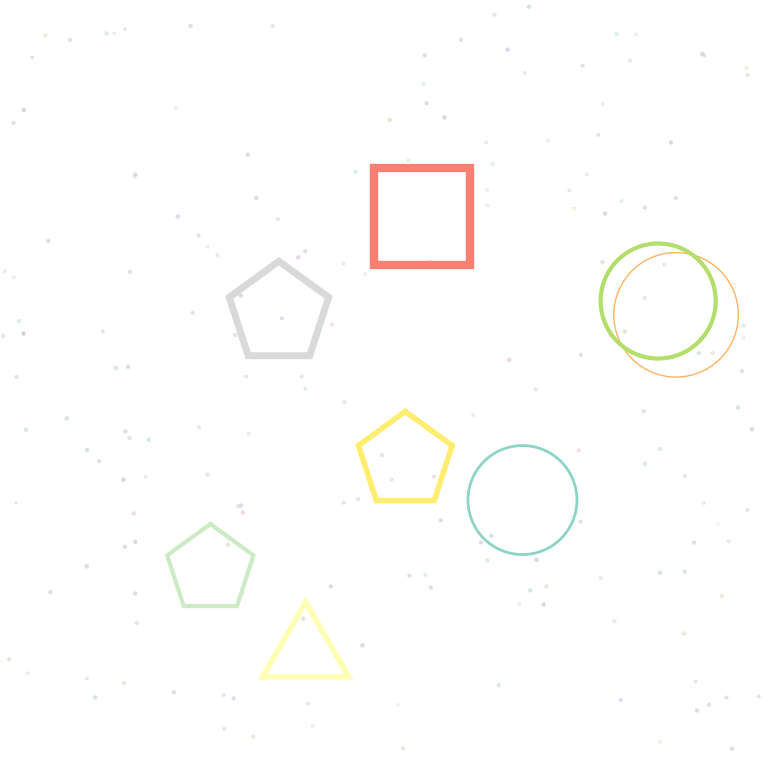[{"shape": "circle", "thickness": 1, "radius": 0.35, "center": [0.679, 0.351]}, {"shape": "triangle", "thickness": 2, "radius": 0.32, "center": [0.397, 0.153]}, {"shape": "square", "thickness": 3, "radius": 0.31, "center": [0.548, 0.719]}, {"shape": "circle", "thickness": 0.5, "radius": 0.4, "center": [0.878, 0.591]}, {"shape": "circle", "thickness": 1.5, "radius": 0.37, "center": [0.855, 0.609]}, {"shape": "pentagon", "thickness": 2.5, "radius": 0.34, "center": [0.362, 0.593]}, {"shape": "pentagon", "thickness": 1.5, "radius": 0.29, "center": [0.273, 0.261]}, {"shape": "pentagon", "thickness": 2, "radius": 0.32, "center": [0.526, 0.402]}]